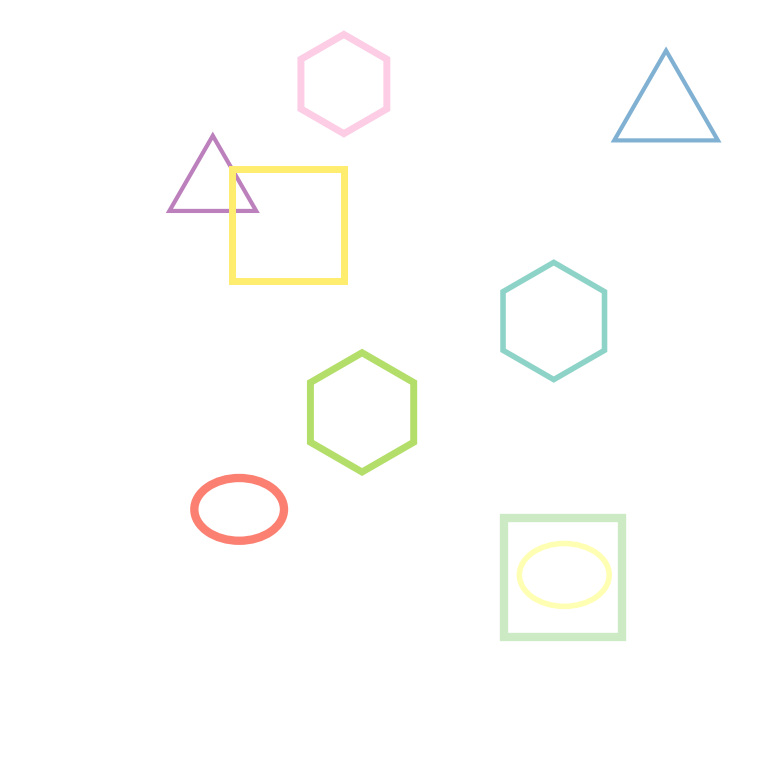[{"shape": "hexagon", "thickness": 2, "radius": 0.38, "center": [0.719, 0.583]}, {"shape": "oval", "thickness": 2, "radius": 0.29, "center": [0.733, 0.253]}, {"shape": "oval", "thickness": 3, "radius": 0.29, "center": [0.311, 0.338]}, {"shape": "triangle", "thickness": 1.5, "radius": 0.39, "center": [0.865, 0.857]}, {"shape": "hexagon", "thickness": 2.5, "radius": 0.39, "center": [0.47, 0.464]}, {"shape": "hexagon", "thickness": 2.5, "radius": 0.32, "center": [0.447, 0.891]}, {"shape": "triangle", "thickness": 1.5, "radius": 0.33, "center": [0.276, 0.759]}, {"shape": "square", "thickness": 3, "radius": 0.39, "center": [0.731, 0.25]}, {"shape": "square", "thickness": 2.5, "radius": 0.36, "center": [0.374, 0.708]}]